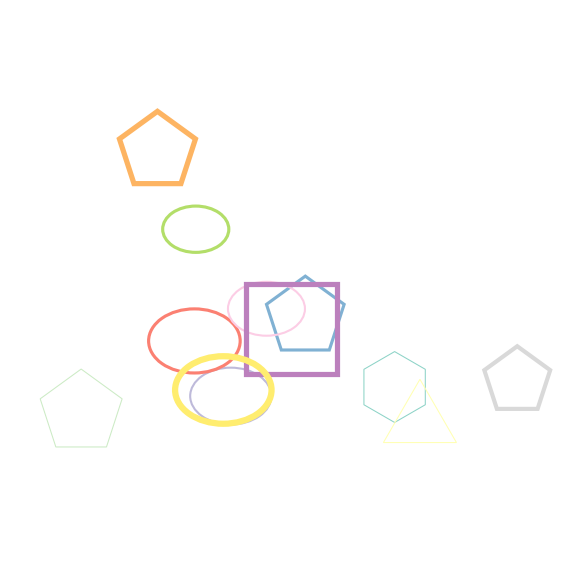[{"shape": "hexagon", "thickness": 0.5, "radius": 0.31, "center": [0.683, 0.329]}, {"shape": "triangle", "thickness": 0.5, "radius": 0.37, "center": [0.727, 0.269]}, {"shape": "oval", "thickness": 1, "radius": 0.35, "center": [0.4, 0.313]}, {"shape": "oval", "thickness": 1.5, "radius": 0.4, "center": [0.337, 0.409]}, {"shape": "pentagon", "thickness": 1.5, "radius": 0.35, "center": [0.529, 0.45]}, {"shape": "pentagon", "thickness": 2.5, "radius": 0.35, "center": [0.273, 0.737]}, {"shape": "oval", "thickness": 1.5, "radius": 0.29, "center": [0.339, 0.602]}, {"shape": "oval", "thickness": 1, "radius": 0.33, "center": [0.461, 0.464]}, {"shape": "pentagon", "thickness": 2, "radius": 0.3, "center": [0.896, 0.34]}, {"shape": "square", "thickness": 2.5, "radius": 0.39, "center": [0.505, 0.429]}, {"shape": "pentagon", "thickness": 0.5, "radius": 0.37, "center": [0.141, 0.285]}, {"shape": "oval", "thickness": 3, "radius": 0.42, "center": [0.387, 0.324]}]